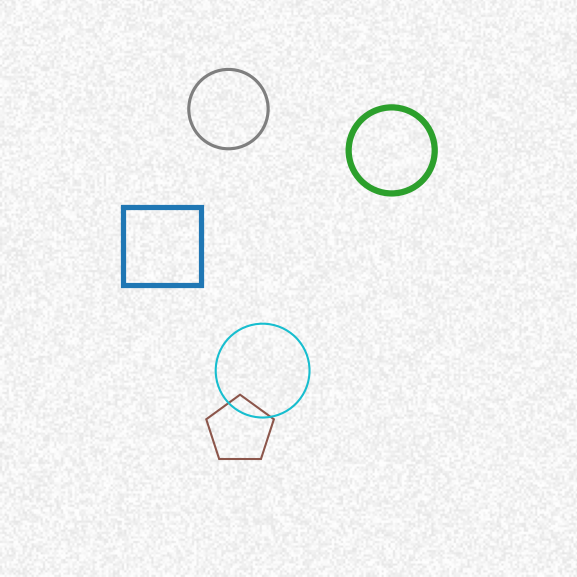[{"shape": "square", "thickness": 2.5, "radius": 0.34, "center": [0.281, 0.573]}, {"shape": "circle", "thickness": 3, "radius": 0.37, "center": [0.678, 0.739]}, {"shape": "pentagon", "thickness": 1, "radius": 0.31, "center": [0.416, 0.254]}, {"shape": "circle", "thickness": 1.5, "radius": 0.34, "center": [0.396, 0.81]}, {"shape": "circle", "thickness": 1, "radius": 0.41, "center": [0.455, 0.357]}]